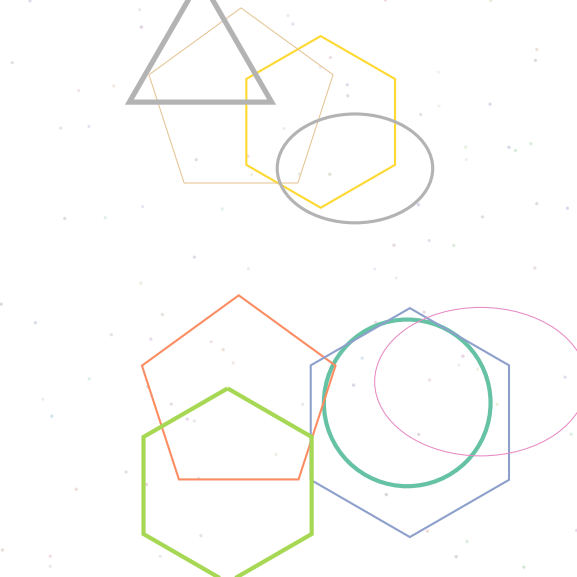[{"shape": "circle", "thickness": 2, "radius": 0.72, "center": [0.705, 0.302]}, {"shape": "pentagon", "thickness": 1, "radius": 0.88, "center": [0.413, 0.312]}, {"shape": "hexagon", "thickness": 1, "radius": 0.99, "center": [0.71, 0.267]}, {"shape": "oval", "thickness": 0.5, "radius": 0.92, "center": [0.832, 0.338]}, {"shape": "hexagon", "thickness": 2, "radius": 0.84, "center": [0.394, 0.158]}, {"shape": "hexagon", "thickness": 1, "radius": 0.74, "center": [0.555, 0.788]}, {"shape": "pentagon", "thickness": 0.5, "radius": 0.84, "center": [0.417, 0.818]}, {"shape": "triangle", "thickness": 2.5, "radius": 0.71, "center": [0.347, 0.893]}, {"shape": "oval", "thickness": 1.5, "radius": 0.67, "center": [0.615, 0.708]}]